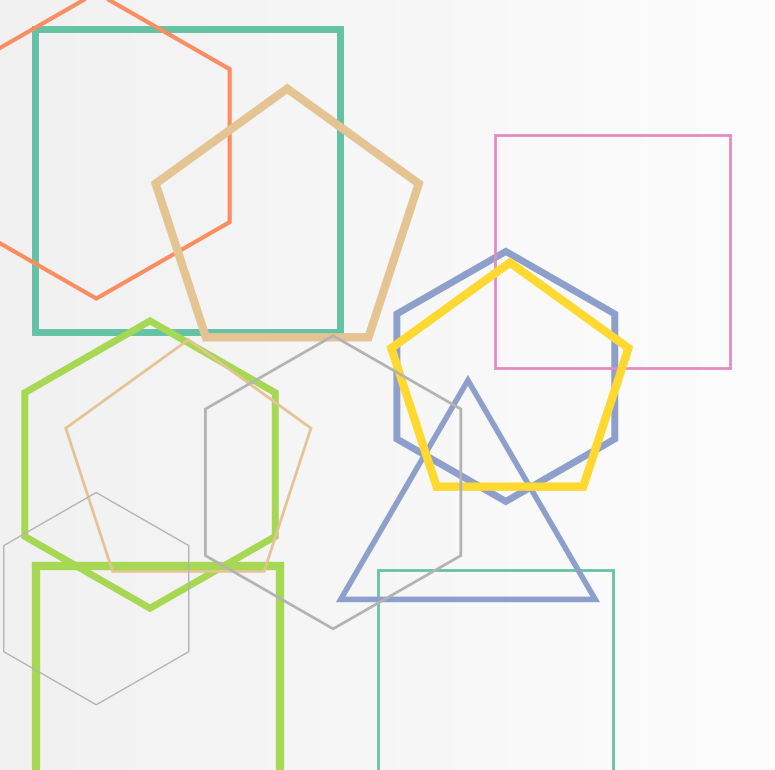[{"shape": "square", "thickness": 2.5, "radius": 0.98, "center": [0.242, 0.766]}, {"shape": "square", "thickness": 1, "radius": 0.76, "center": [0.639, 0.109]}, {"shape": "hexagon", "thickness": 1.5, "radius": 0.99, "center": [0.124, 0.811]}, {"shape": "hexagon", "thickness": 2.5, "radius": 0.81, "center": [0.653, 0.511]}, {"shape": "triangle", "thickness": 2, "radius": 0.95, "center": [0.604, 0.316]}, {"shape": "square", "thickness": 1, "radius": 0.76, "center": [0.791, 0.673]}, {"shape": "square", "thickness": 3, "radius": 0.79, "center": [0.204, 0.107]}, {"shape": "hexagon", "thickness": 2.5, "radius": 0.93, "center": [0.194, 0.397]}, {"shape": "pentagon", "thickness": 3, "radius": 0.8, "center": [0.658, 0.498]}, {"shape": "pentagon", "thickness": 3, "radius": 0.89, "center": [0.371, 0.706]}, {"shape": "pentagon", "thickness": 1, "radius": 0.83, "center": [0.243, 0.393]}, {"shape": "hexagon", "thickness": 1, "radius": 0.95, "center": [0.43, 0.374]}, {"shape": "hexagon", "thickness": 0.5, "radius": 0.69, "center": [0.124, 0.223]}]